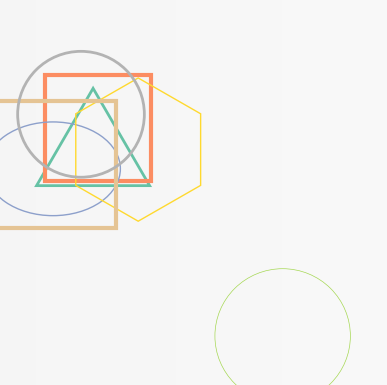[{"shape": "triangle", "thickness": 2, "radius": 0.84, "center": [0.24, 0.602]}, {"shape": "square", "thickness": 3, "radius": 0.69, "center": [0.253, 0.668]}, {"shape": "oval", "thickness": 1, "radius": 0.87, "center": [0.137, 0.562]}, {"shape": "circle", "thickness": 0.5, "radius": 0.87, "center": [0.729, 0.127]}, {"shape": "hexagon", "thickness": 1, "radius": 0.93, "center": [0.357, 0.611]}, {"shape": "square", "thickness": 3, "radius": 0.82, "center": [0.136, 0.572]}, {"shape": "circle", "thickness": 2, "radius": 0.82, "center": [0.209, 0.703]}]